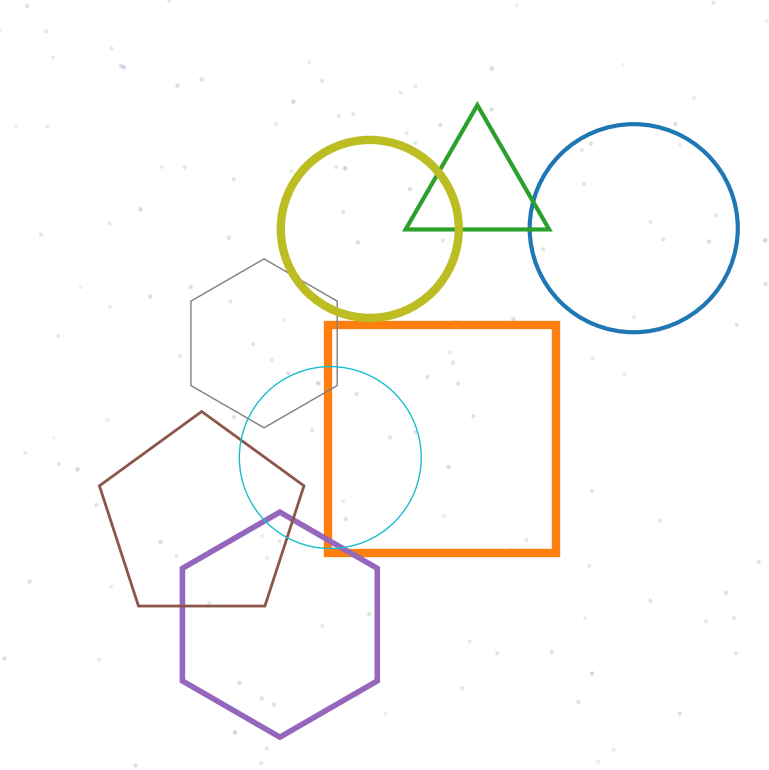[{"shape": "circle", "thickness": 1.5, "radius": 0.68, "center": [0.823, 0.704]}, {"shape": "square", "thickness": 3, "radius": 0.74, "center": [0.574, 0.43]}, {"shape": "triangle", "thickness": 1.5, "radius": 0.54, "center": [0.62, 0.756]}, {"shape": "hexagon", "thickness": 2, "radius": 0.73, "center": [0.363, 0.189]}, {"shape": "pentagon", "thickness": 1, "radius": 0.7, "center": [0.262, 0.326]}, {"shape": "hexagon", "thickness": 0.5, "radius": 0.55, "center": [0.343, 0.554]}, {"shape": "circle", "thickness": 3, "radius": 0.58, "center": [0.48, 0.703]}, {"shape": "circle", "thickness": 0.5, "radius": 0.59, "center": [0.429, 0.406]}]